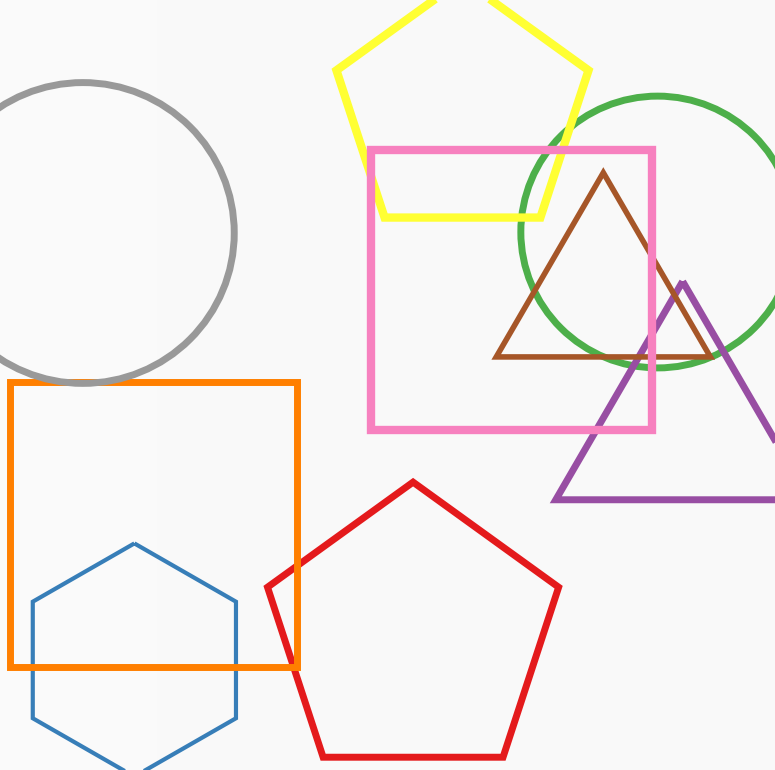[{"shape": "pentagon", "thickness": 2.5, "radius": 0.99, "center": [0.533, 0.176]}, {"shape": "hexagon", "thickness": 1.5, "radius": 0.76, "center": [0.173, 0.143]}, {"shape": "circle", "thickness": 2.5, "radius": 0.88, "center": [0.849, 0.699]}, {"shape": "triangle", "thickness": 2.5, "radius": 0.95, "center": [0.881, 0.445]}, {"shape": "square", "thickness": 2.5, "radius": 0.93, "center": [0.198, 0.319]}, {"shape": "pentagon", "thickness": 3, "radius": 0.85, "center": [0.597, 0.856]}, {"shape": "triangle", "thickness": 2, "radius": 0.8, "center": [0.778, 0.616]}, {"shape": "square", "thickness": 3, "radius": 0.91, "center": [0.66, 0.623]}, {"shape": "circle", "thickness": 2.5, "radius": 0.98, "center": [0.107, 0.697]}]